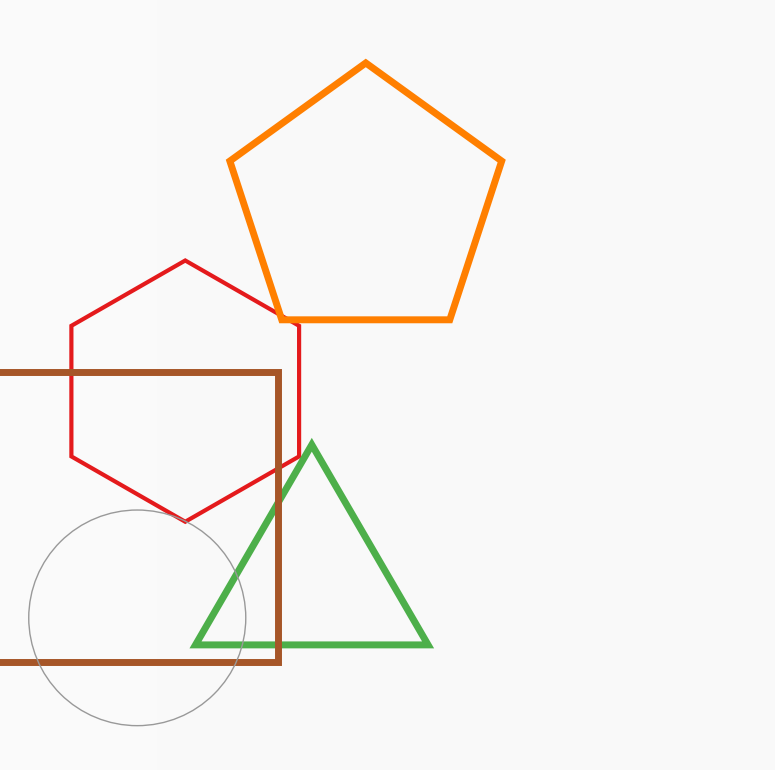[{"shape": "hexagon", "thickness": 1.5, "radius": 0.85, "center": [0.239, 0.492]}, {"shape": "triangle", "thickness": 2.5, "radius": 0.87, "center": [0.402, 0.249]}, {"shape": "pentagon", "thickness": 2.5, "radius": 0.92, "center": [0.472, 0.734]}, {"shape": "square", "thickness": 2.5, "radius": 0.94, "center": [0.171, 0.329]}, {"shape": "circle", "thickness": 0.5, "radius": 0.7, "center": [0.177, 0.198]}]